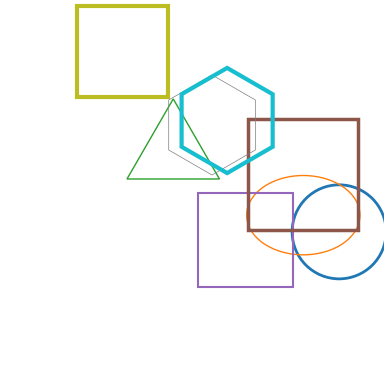[{"shape": "circle", "thickness": 2, "radius": 0.61, "center": [0.881, 0.398]}, {"shape": "oval", "thickness": 1, "radius": 0.74, "center": [0.788, 0.441]}, {"shape": "triangle", "thickness": 1, "radius": 0.69, "center": [0.45, 0.604]}, {"shape": "square", "thickness": 1.5, "radius": 0.61, "center": [0.637, 0.377]}, {"shape": "square", "thickness": 2.5, "radius": 0.72, "center": [0.788, 0.547]}, {"shape": "hexagon", "thickness": 0.5, "radius": 0.65, "center": [0.551, 0.675]}, {"shape": "square", "thickness": 3, "radius": 0.59, "center": [0.318, 0.866]}, {"shape": "hexagon", "thickness": 3, "radius": 0.68, "center": [0.59, 0.687]}]